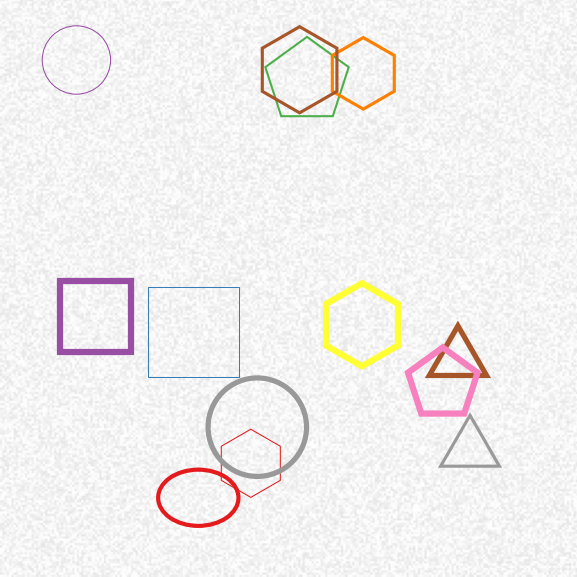[{"shape": "hexagon", "thickness": 0.5, "radius": 0.3, "center": [0.434, 0.197]}, {"shape": "oval", "thickness": 2, "radius": 0.35, "center": [0.343, 0.137]}, {"shape": "square", "thickness": 0.5, "radius": 0.39, "center": [0.335, 0.424]}, {"shape": "pentagon", "thickness": 1, "radius": 0.38, "center": [0.532, 0.859]}, {"shape": "circle", "thickness": 0.5, "radius": 0.3, "center": [0.132, 0.895]}, {"shape": "square", "thickness": 3, "radius": 0.31, "center": [0.165, 0.451]}, {"shape": "hexagon", "thickness": 1.5, "radius": 0.31, "center": [0.629, 0.872]}, {"shape": "hexagon", "thickness": 3, "radius": 0.36, "center": [0.627, 0.437]}, {"shape": "triangle", "thickness": 2.5, "radius": 0.29, "center": [0.793, 0.378]}, {"shape": "hexagon", "thickness": 1.5, "radius": 0.37, "center": [0.519, 0.878]}, {"shape": "pentagon", "thickness": 3, "radius": 0.32, "center": [0.767, 0.334]}, {"shape": "triangle", "thickness": 1.5, "radius": 0.29, "center": [0.814, 0.221]}, {"shape": "circle", "thickness": 2.5, "radius": 0.43, "center": [0.446, 0.259]}]